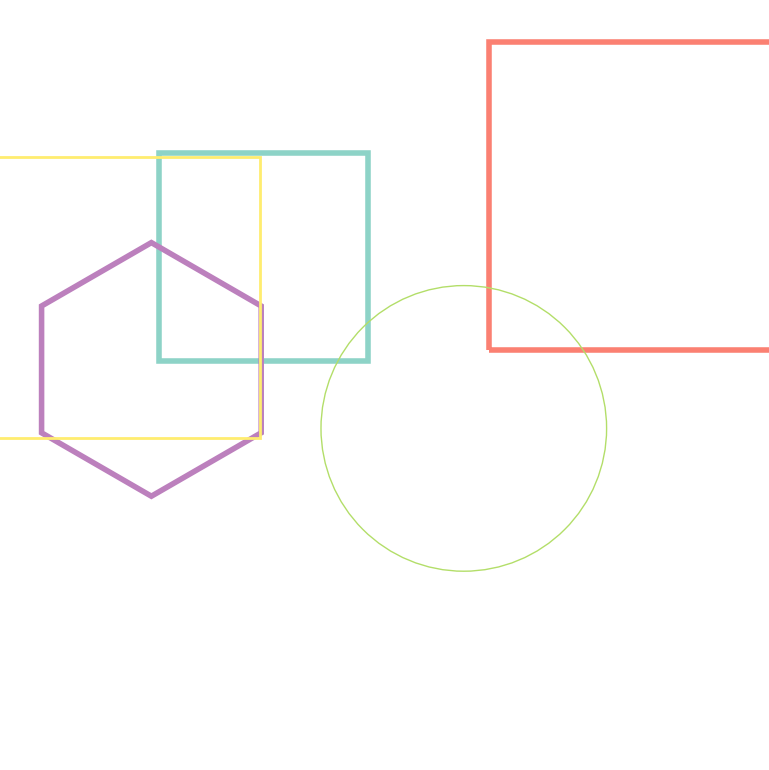[{"shape": "square", "thickness": 2, "radius": 0.68, "center": [0.342, 0.666]}, {"shape": "square", "thickness": 2, "radius": 1.0, "center": [0.835, 0.745]}, {"shape": "circle", "thickness": 0.5, "radius": 0.93, "center": [0.602, 0.444]}, {"shape": "hexagon", "thickness": 2, "radius": 0.82, "center": [0.197, 0.52]}, {"shape": "square", "thickness": 1, "radius": 0.91, "center": [0.155, 0.614]}]